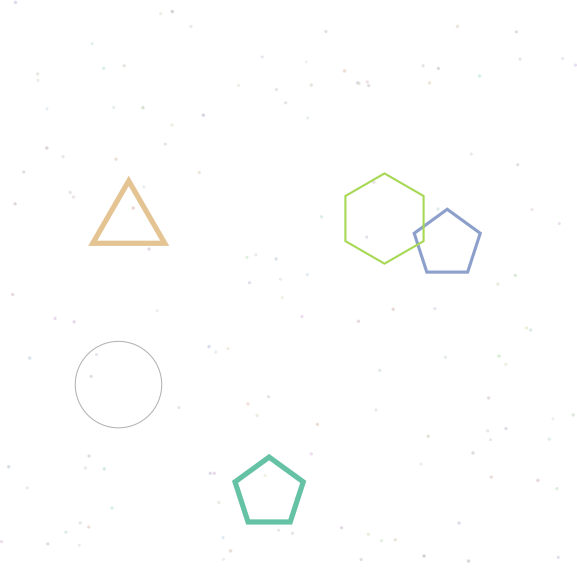[{"shape": "pentagon", "thickness": 2.5, "radius": 0.31, "center": [0.466, 0.146]}, {"shape": "pentagon", "thickness": 1.5, "radius": 0.3, "center": [0.774, 0.577]}, {"shape": "hexagon", "thickness": 1, "radius": 0.39, "center": [0.666, 0.621]}, {"shape": "triangle", "thickness": 2.5, "radius": 0.36, "center": [0.223, 0.614]}, {"shape": "circle", "thickness": 0.5, "radius": 0.37, "center": [0.205, 0.333]}]